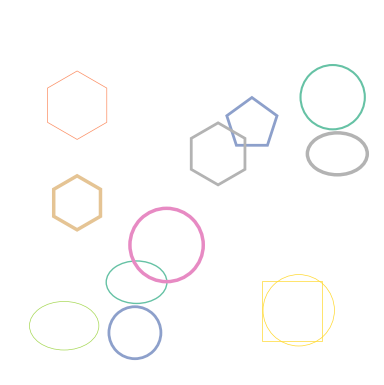[{"shape": "circle", "thickness": 1.5, "radius": 0.42, "center": [0.864, 0.748]}, {"shape": "oval", "thickness": 1, "radius": 0.39, "center": [0.355, 0.267]}, {"shape": "hexagon", "thickness": 0.5, "radius": 0.44, "center": [0.2, 0.727]}, {"shape": "pentagon", "thickness": 2, "radius": 0.34, "center": [0.654, 0.678]}, {"shape": "circle", "thickness": 2, "radius": 0.34, "center": [0.35, 0.136]}, {"shape": "circle", "thickness": 2.5, "radius": 0.48, "center": [0.433, 0.364]}, {"shape": "oval", "thickness": 0.5, "radius": 0.45, "center": [0.167, 0.154]}, {"shape": "circle", "thickness": 0.5, "radius": 0.46, "center": [0.776, 0.194]}, {"shape": "square", "thickness": 0.5, "radius": 0.39, "center": [0.758, 0.192]}, {"shape": "hexagon", "thickness": 2.5, "radius": 0.35, "center": [0.2, 0.473]}, {"shape": "oval", "thickness": 2.5, "radius": 0.39, "center": [0.876, 0.6]}, {"shape": "hexagon", "thickness": 2, "radius": 0.4, "center": [0.566, 0.6]}]